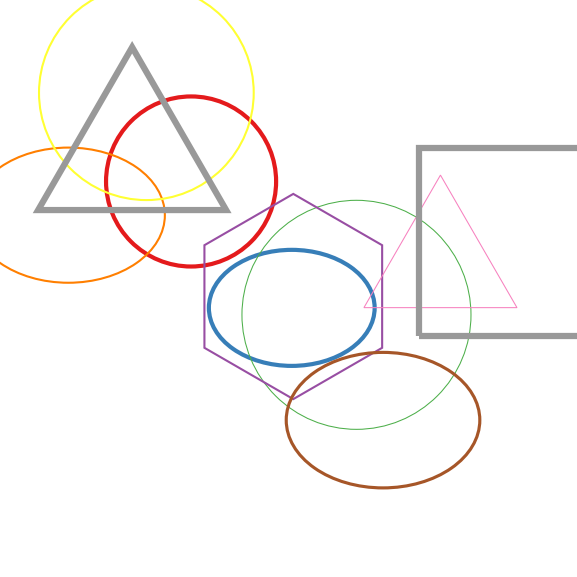[{"shape": "circle", "thickness": 2, "radius": 0.74, "center": [0.331, 0.685]}, {"shape": "oval", "thickness": 2, "radius": 0.72, "center": [0.505, 0.466]}, {"shape": "circle", "thickness": 0.5, "radius": 0.99, "center": [0.617, 0.454]}, {"shape": "hexagon", "thickness": 1, "radius": 0.89, "center": [0.508, 0.486]}, {"shape": "oval", "thickness": 1, "radius": 0.84, "center": [0.118, 0.627]}, {"shape": "circle", "thickness": 1, "radius": 0.93, "center": [0.253, 0.839]}, {"shape": "oval", "thickness": 1.5, "radius": 0.84, "center": [0.663, 0.272]}, {"shape": "triangle", "thickness": 0.5, "radius": 0.77, "center": [0.763, 0.543]}, {"shape": "triangle", "thickness": 3, "radius": 0.94, "center": [0.229, 0.729]}, {"shape": "square", "thickness": 3, "radius": 0.81, "center": [0.889, 0.58]}]